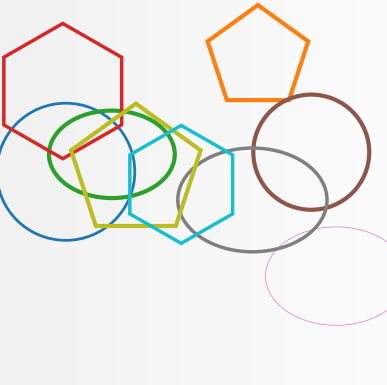[{"shape": "circle", "thickness": 2, "radius": 0.89, "center": [0.17, 0.554]}, {"shape": "pentagon", "thickness": 3, "radius": 0.68, "center": [0.666, 0.85]}, {"shape": "oval", "thickness": 3, "radius": 0.81, "center": [0.289, 0.599]}, {"shape": "hexagon", "thickness": 2.5, "radius": 0.88, "center": [0.162, 0.763]}, {"shape": "circle", "thickness": 3, "radius": 0.75, "center": [0.803, 0.605]}, {"shape": "oval", "thickness": 0.5, "radius": 0.91, "center": [0.868, 0.283]}, {"shape": "oval", "thickness": 2.5, "radius": 0.96, "center": [0.651, 0.481]}, {"shape": "pentagon", "thickness": 3, "radius": 0.88, "center": [0.351, 0.555]}, {"shape": "hexagon", "thickness": 2.5, "radius": 0.77, "center": [0.468, 0.521]}]